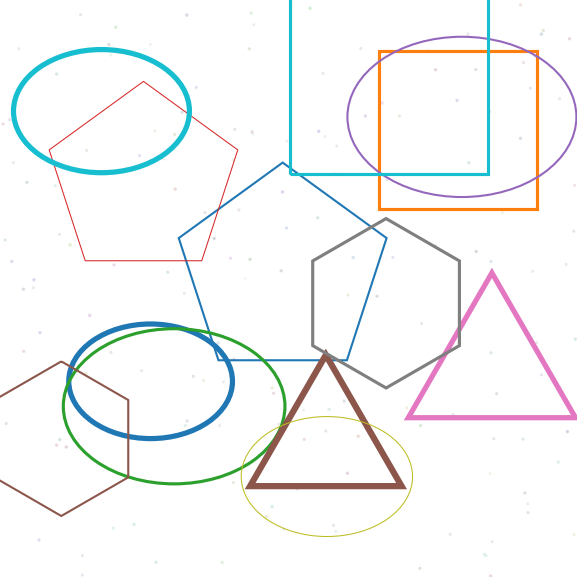[{"shape": "oval", "thickness": 2.5, "radius": 0.71, "center": [0.261, 0.339]}, {"shape": "pentagon", "thickness": 1, "radius": 0.95, "center": [0.489, 0.528]}, {"shape": "square", "thickness": 1.5, "radius": 0.68, "center": [0.794, 0.774]}, {"shape": "oval", "thickness": 1.5, "radius": 0.96, "center": [0.302, 0.296]}, {"shape": "pentagon", "thickness": 0.5, "radius": 0.86, "center": [0.248, 0.687]}, {"shape": "oval", "thickness": 1, "radius": 0.99, "center": [0.8, 0.797]}, {"shape": "hexagon", "thickness": 1, "radius": 0.67, "center": [0.106, 0.24]}, {"shape": "triangle", "thickness": 3, "radius": 0.76, "center": [0.564, 0.233]}, {"shape": "triangle", "thickness": 2.5, "radius": 0.84, "center": [0.852, 0.359]}, {"shape": "hexagon", "thickness": 1.5, "radius": 0.73, "center": [0.669, 0.474]}, {"shape": "oval", "thickness": 0.5, "radius": 0.74, "center": [0.566, 0.174]}, {"shape": "oval", "thickness": 2.5, "radius": 0.76, "center": [0.176, 0.807]}, {"shape": "square", "thickness": 1.5, "radius": 0.86, "center": [0.674, 0.87]}]